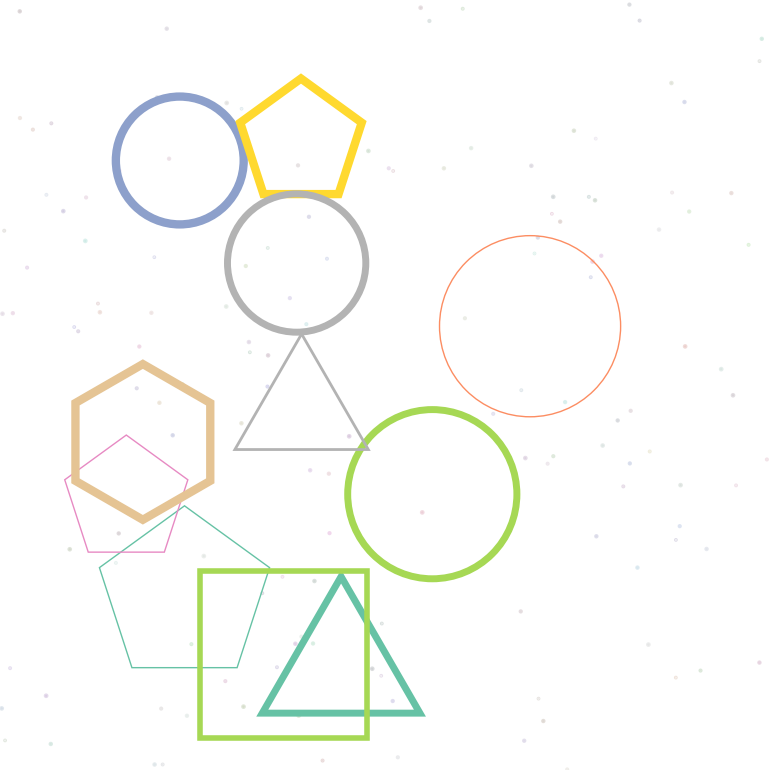[{"shape": "pentagon", "thickness": 0.5, "radius": 0.58, "center": [0.24, 0.227]}, {"shape": "triangle", "thickness": 2.5, "radius": 0.59, "center": [0.443, 0.133]}, {"shape": "circle", "thickness": 0.5, "radius": 0.59, "center": [0.688, 0.576]}, {"shape": "circle", "thickness": 3, "radius": 0.42, "center": [0.233, 0.792]}, {"shape": "pentagon", "thickness": 0.5, "radius": 0.42, "center": [0.164, 0.351]}, {"shape": "square", "thickness": 2, "radius": 0.54, "center": [0.369, 0.15]}, {"shape": "circle", "thickness": 2.5, "radius": 0.55, "center": [0.561, 0.358]}, {"shape": "pentagon", "thickness": 3, "radius": 0.41, "center": [0.391, 0.815]}, {"shape": "hexagon", "thickness": 3, "radius": 0.51, "center": [0.186, 0.426]}, {"shape": "circle", "thickness": 2.5, "radius": 0.45, "center": [0.385, 0.658]}, {"shape": "triangle", "thickness": 1, "radius": 0.5, "center": [0.392, 0.466]}]